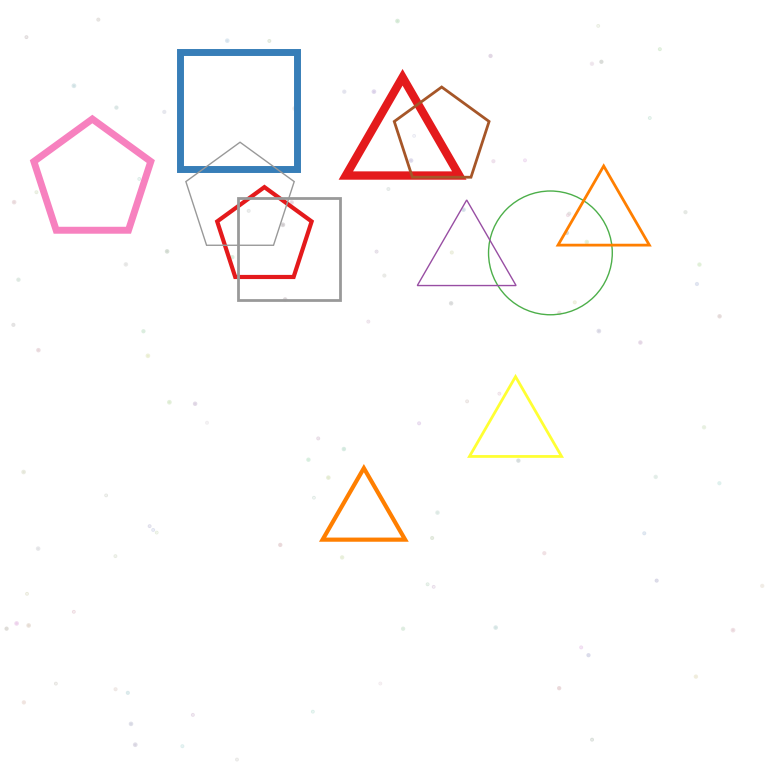[{"shape": "triangle", "thickness": 3, "radius": 0.43, "center": [0.523, 0.815]}, {"shape": "pentagon", "thickness": 1.5, "radius": 0.32, "center": [0.343, 0.692]}, {"shape": "square", "thickness": 2.5, "radius": 0.38, "center": [0.31, 0.856]}, {"shape": "circle", "thickness": 0.5, "radius": 0.4, "center": [0.715, 0.672]}, {"shape": "triangle", "thickness": 0.5, "radius": 0.37, "center": [0.606, 0.666]}, {"shape": "triangle", "thickness": 1.5, "radius": 0.31, "center": [0.473, 0.33]}, {"shape": "triangle", "thickness": 1, "radius": 0.34, "center": [0.784, 0.716]}, {"shape": "triangle", "thickness": 1, "radius": 0.35, "center": [0.67, 0.442]}, {"shape": "pentagon", "thickness": 1, "radius": 0.32, "center": [0.574, 0.822]}, {"shape": "pentagon", "thickness": 2.5, "radius": 0.4, "center": [0.12, 0.766]}, {"shape": "square", "thickness": 1, "radius": 0.33, "center": [0.376, 0.676]}, {"shape": "pentagon", "thickness": 0.5, "radius": 0.37, "center": [0.312, 0.741]}]